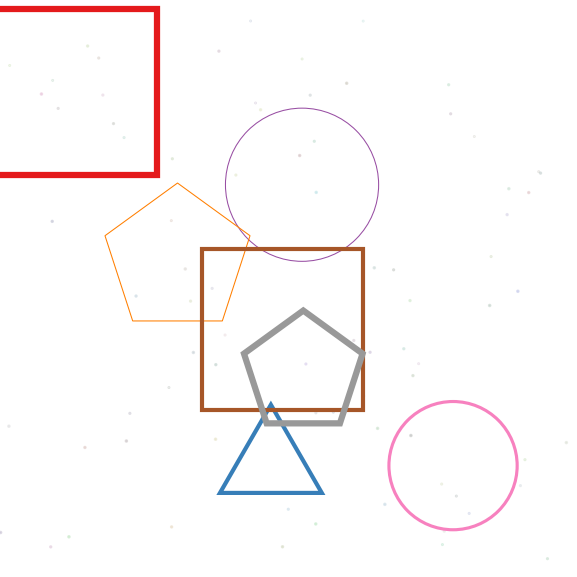[{"shape": "square", "thickness": 3, "radius": 0.72, "center": [0.129, 0.84]}, {"shape": "triangle", "thickness": 2, "radius": 0.51, "center": [0.469, 0.197]}, {"shape": "circle", "thickness": 0.5, "radius": 0.66, "center": [0.523, 0.679]}, {"shape": "pentagon", "thickness": 0.5, "radius": 0.66, "center": [0.307, 0.55]}, {"shape": "square", "thickness": 2, "radius": 0.7, "center": [0.49, 0.429]}, {"shape": "circle", "thickness": 1.5, "radius": 0.56, "center": [0.784, 0.193]}, {"shape": "pentagon", "thickness": 3, "radius": 0.54, "center": [0.525, 0.353]}]